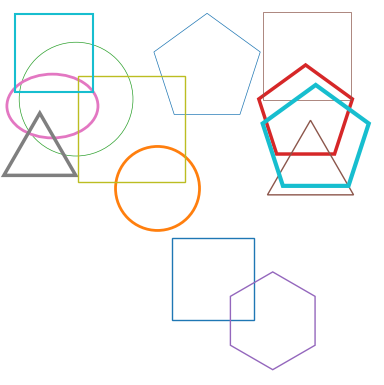[{"shape": "square", "thickness": 1, "radius": 0.54, "center": [0.553, 0.276]}, {"shape": "pentagon", "thickness": 0.5, "radius": 0.73, "center": [0.538, 0.82]}, {"shape": "circle", "thickness": 2, "radius": 0.55, "center": [0.409, 0.511]}, {"shape": "circle", "thickness": 0.5, "radius": 0.74, "center": [0.198, 0.743]}, {"shape": "pentagon", "thickness": 2.5, "radius": 0.64, "center": [0.794, 0.703]}, {"shape": "hexagon", "thickness": 1, "radius": 0.63, "center": [0.708, 0.167]}, {"shape": "triangle", "thickness": 1, "radius": 0.65, "center": [0.807, 0.558]}, {"shape": "square", "thickness": 0.5, "radius": 0.57, "center": [0.799, 0.855]}, {"shape": "oval", "thickness": 2, "radius": 0.59, "center": [0.136, 0.725]}, {"shape": "triangle", "thickness": 2.5, "radius": 0.54, "center": [0.103, 0.598]}, {"shape": "square", "thickness": 1, "radius": 0.69, "center": [0.341, 0.665]}, {"shape": "square", "thickness": 1.5, "radius": 0.51, "center": [0.14, 0.863]}, {"shape": "pentagon", "thickness": 3, "radius": 0.72, "center": [0.82, 0.634]}]